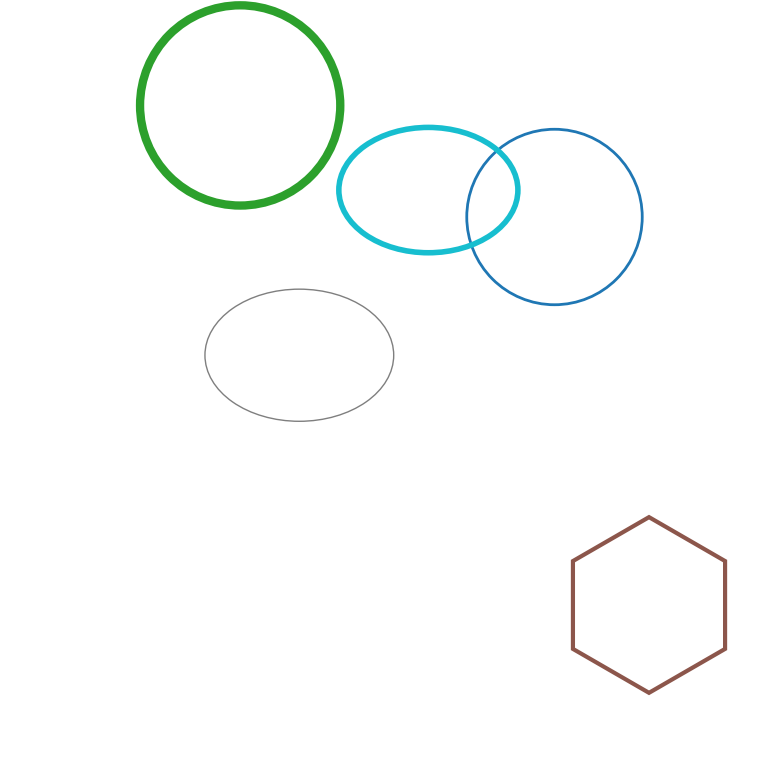[{"shape": "circle", "thickness": 1, "radius": 0.57, "center": [0.72, 0.718]}, {"shape": "circle", "thickness": 3, "radius": 0.65, "center": [0.312, 0.863]}, {"shape": "hexagon", "thickness": 1.5, "radius": 0.57, "center": [0.843, 0.214]}, {"shape": "oval", "thickness": 0.5, "radius": 0.61, "center": [0.389, 0.539]}, {"shape": "oval", "thickness": 2, "radius": 0.58, "center": [0.556, 0.753]}]